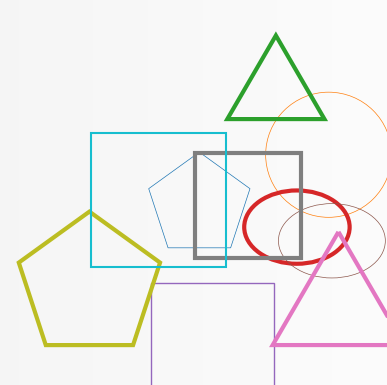[{"shape": "pentagon", "thickness": 0.5, "radius": 0.69, "center": [0.514, 0.467]}, {"shape": "circle", "thickness": 0.5, "radius": 0.81, "center": [0.848, 0.598]}, {"shape": "triangle", "thickness": 3, "radius": 0.72, "center": [0.712, 0.763]}, {"shape": "oval", "thickness": 3, "radius": 0.68, "center": [0.766, 0.41]}, {"shape": "square", "thickness": 1, "radius": 0.8, "center": [0.548, 0.105]}, {"shape": "oval", "thickness": 0.5, "radius": 0.69, "center": [0.856, 0.375]}, {"shape": "triangle", "thickness": 3, "radius": 0.98, "center": [0.873, 0.202]}, {"shape": "square", "thickness": 3, "radius": 0.69, "center": [0.64, 0.466]}, {"shape": "pentagon", "thickness": 3, "radius": 0.96, "center": [0.231, 0.259]}, {"shape": "square", "thickness": 1.5, "radius": 0.87, "center": [0.409, 0.48]}]